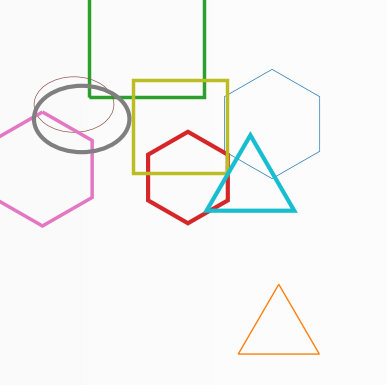[{"shape": "hexagon", "thickness": 0.5, "radius": 0.71, "center": [0.702, 0.678]}, {"shape": "triangle", "thickness": 1, "radius": 0.6, "center": [0.719, 0.141]}, {"shape": "square", "thickness": 2.5, "radius": 0.74, "center": [0.377, 0.896]}, {"shape": "hexagon", "thickness": 3, "radius": 0.59, "center": [0.485, 0.539]}, {"shape": "oval", "thickness": 0.5, "radius": 0.51, "center": [0.191, 0.728]}, {"shape": "hexagon", "thickness": 2.5, "radius": 0.74, "center": [0.11, 0.561]}, {"shape": "oval", "thickness": 3, "radius": 0.62, "center": [0.211, 0.691]}, {"shape": "square", "thickness": 2.5, "radius": 0.6, "center": [0.464, 0.672]}, {"shape": "triangle", "thickness": 3, "radius": 0.65, "center": [0.646, 0.518]}]